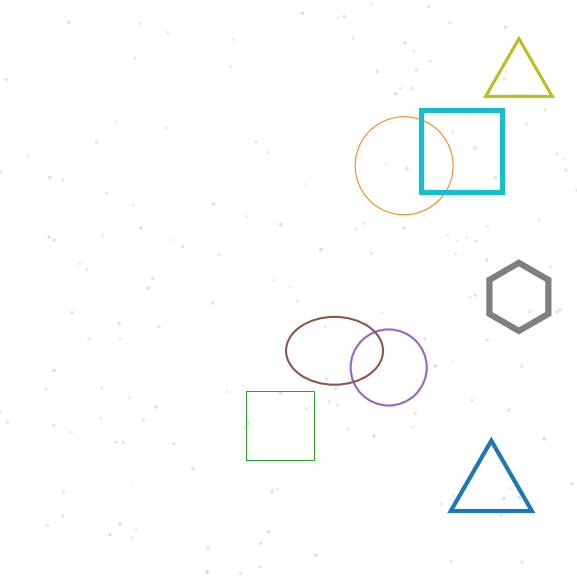[{"shape": "triangle", "thickness": 2, "radius": 0.41, "center": [0.851, 0.155]}, {"shape": "circle", "thickness": 0.5, "radius": 0.42, "center": [0.7, 0.712]}, {"shape": "square", "thickness": 0.5, "radius": 0.3, "center": [0.485, 0.263]}, {"shape": "circle", "thickness": 1, "radius": 0.33, "center": [0.673, 0.363]}, {"shape": "oval", "thickness": 1, "radius": 0.42, "center": [0.579, 0.392]}, {"shape": "hexagon", "thickness": 3, "radius": 0.29, "center": [0.899, 0.485]}, {"shape": "triangle", "thickness": 1.5, "radius": 0.33, "center": [0.899, 0.866]}, {"shape": "square", "thickness": 2.5, "radius": 0.35, "center": [0.8, 0.738]}]